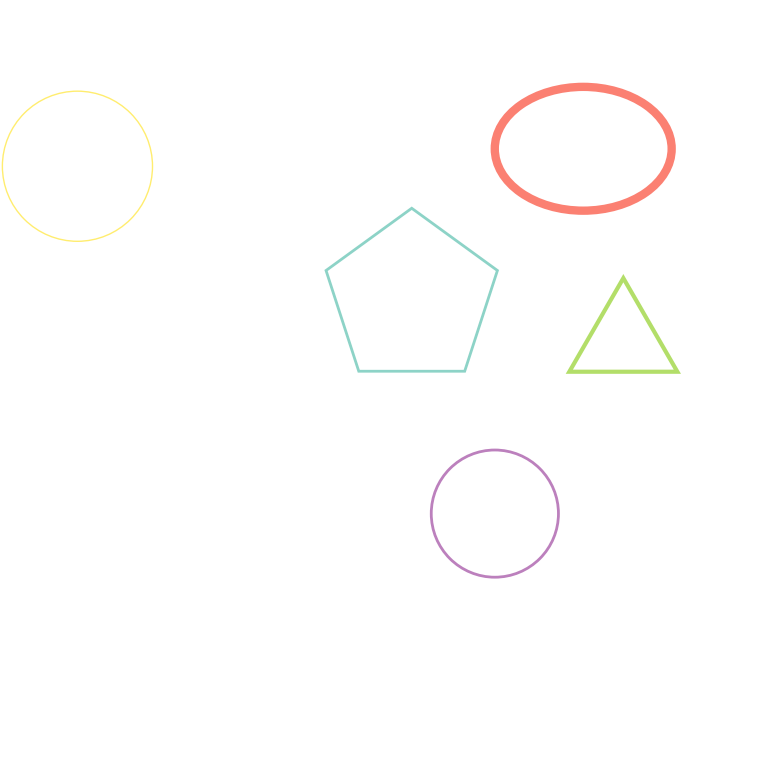[{"shape": "pentagon", "thickness": 1, "radius": 0.59, "center": [0.535, 0.613]}, {"shape": "oval", "thickness": 3, "radius": 0.57, "center": [0.757, 0.807]}, {"shape": "triangle", "thickness": 1.5, "radius": 0.41, "center": [0.81, 0.558]}, {"shape": "circle", "thickness": 1, "radius": 0.41, "center": [0.643, 0.333]}, {"shape": "circle", "thickness": 0.5, "radius": 0.49, "center": [0.101, 0.784]}]